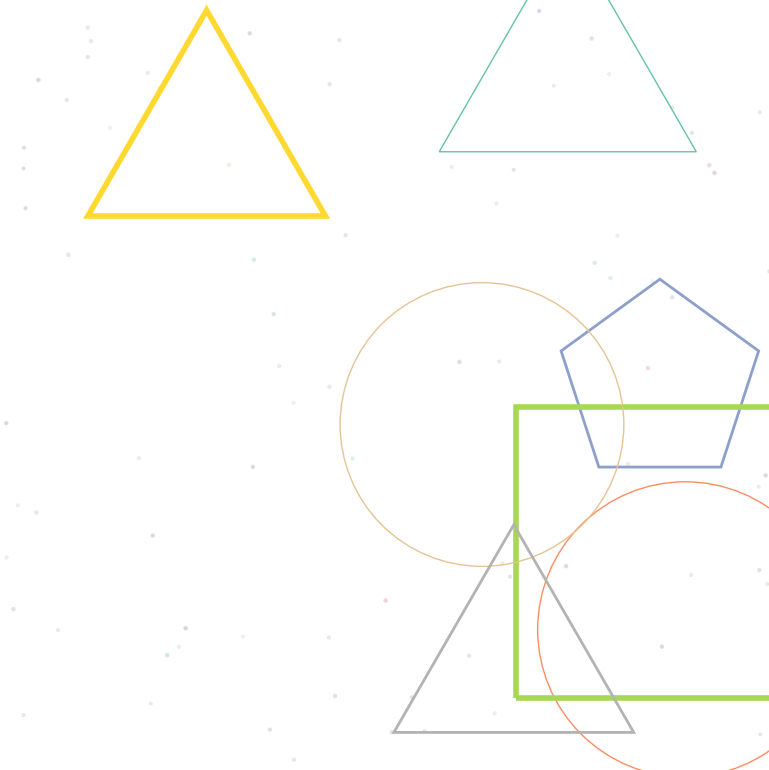[{"shape": "triangle", "thickness": 0.5, "radius": 0.96, "center": [0.737, 0.899]}, {"shape": "circle", "thickness": 0.5, "radius": 0.96, "center": [0.89, 0.183]}, {"shape": "pentagon", "thickness": 1, "radius": 0.67, "center": [0.857, 0.503]}, {"shape": "square", "thickness": 2, "radius": 0.94, "center": [0.859, 0.283]}, {"shape": "triangle", "thickness": 2, "radius": 0.89, "center": [0.268, 0.809]}, {"shape": "circle", "thickness": 0.5, "radius": 0.92, "center": [0.626, 0.449]}, {"shape": "triangle", "thickness": 1, "radius": 0.9, "center": [0.667, 0.139]}]